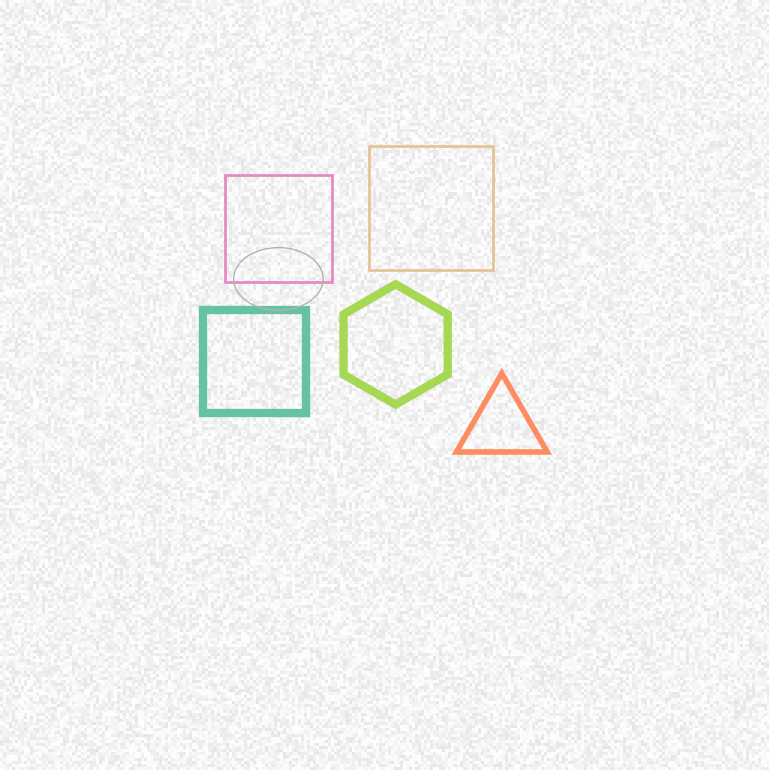[{"shape": "square", "thickness": 3, "radius": 0.33, "center": [0.331, 0.53]}, {"shape": "triangle", "thickness": 2, "radius": 0.34, "center": [0.652, 0.447]}, {"shape": "square", "thickness": 1, "radius": 0.35, "center": [0.362, 0.703]}, {"shape": "hexagon", "thickness": 3, "radius": 0.39, "center": [0.514, 0.553]}, {"shape": "square", "thickness": 1, "radius": 0.4, "center": [0.56, 0.73]}, {"shape": "oval", "thickness": 0.5, "radius": 0.29, "center": [0.362, 0.638]}]